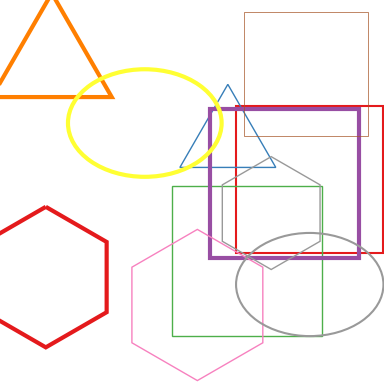[{"shape": "hexagon", "thickness": 3, "radius": 0.91, "center": [0.119, 0.28]}, {"shape": "square", "thickness": 1.5, "radius": 0.96, "center": [0.803, 0.533]}, {"shape": "triangle", "thickness": 1, "radius": 0.72, "center": [0.592, 0.637]}, {"shape": "square", "thickness": 1, "radius": 0.98, "center": [0.642, 0.323]}, {"shape": "square", "thickness": 3, "radius": 0.97, "center": [0.74, 0.523]}, {"shape": "triangle", "thickness": 3, "radius": 0.9, "center": [0.135, 0.838]}, {"shape": "oval", "thickness": 3, "radius": 1.0, "center": [0.376, 0.68]}, {"shape": "square", "thickness": 0.5, "radius": 0.81, "center": [0.795, 0.808]}, {"shape": "hexagon", "thickness": 1, "radius": 0.98, "center": [0.513, 0.208]}, {"shape": "hexagon", "thickness": 1, "radius": 0.73, "center": [0.704, 0.447]}, {"shape": "oval", "thickness": 1.5, "radius": 0.96, "center": [0.805, 0.261]}]